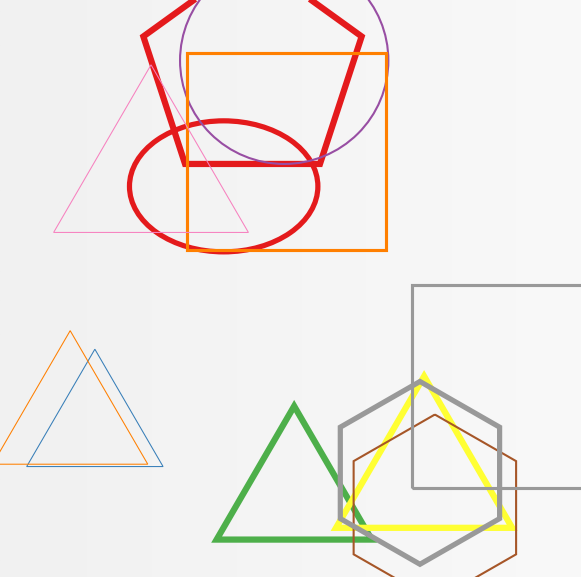[{"shape": "pentagon", "thickness": 3, "radius": 0.99, "center": [0.434, 0.875]}, {"shape": "oval", "thickness": 2.5, "radius": 0.81, "center": [0.385, 0.676]}, {"shape": "triangle", "thickness": 0.5, "radius": 0.68, "center": [0.163, 0.259]}, {"shape": "triangle", "thickness": 3, "radius": 0.77, "center": [0.506, 0.142]}, {"shape": "circle", "thickness": 1, "radius": 0.9, "center": [0.489, 0.894]}, {"shape": "square", "thickness": 1.5, "radius": 0.85, "center": [0.493, 0.738]}, {"shape": "triangle", "thickness": 0.5, "radius": 0.77, "center": [0.121, 0.272]}, {"shape": "triangle", "thickness": 3, "radius": 0.87, "center": [0.73, 0.173]}, {"shape": "hexagon", "thickness": 1, "radius": 0.81, "center": [0.748, 0.12]}, {"shape": "triangle", "thickness": 0.5, "radius": 0.97, "center": [0.26, 0.693]}, {"shape": "hexagon", "thickness": 2.5, "radius": 0.79, "center": [0.723, 0.18]}, {"shape": "square", "thickness": 1.5, "radius": 0.88, "center": [0.885, 0.33]}]